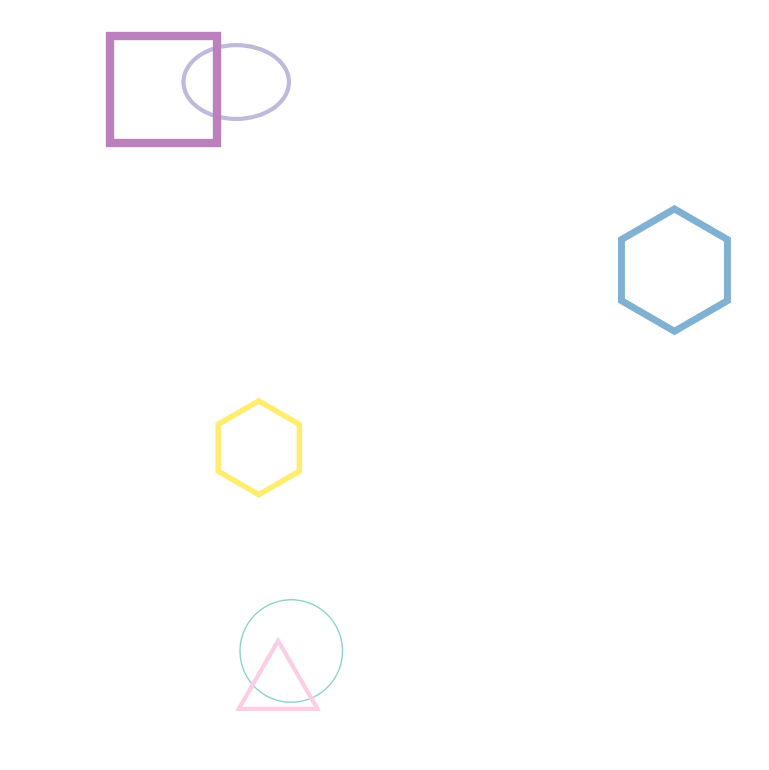[{"shape": "circle", "thickness": 0.5, "radius": 0.33, "center": [0.378, 0.155]}, {"shape": "oval", "thickness": 1.5, "radius": 0.34, "center": [0.307, 0.893]}, {"shape": "hexagon", "thickness": 2.5, "radius": 0.4, "center": [0.876, 0.649]}, {"shape": "triangle", "thickness": 1.5, "radius": 0.29, "center": [0.361, 0.109]}, {"shape": "square", "thickness": 3, "radius": 0.35, "center": [0.213, 0.884]}, {"shape": "hexagon", "thickness": 2, "radius": 0.3, "center": [0.336, 0.418]}]